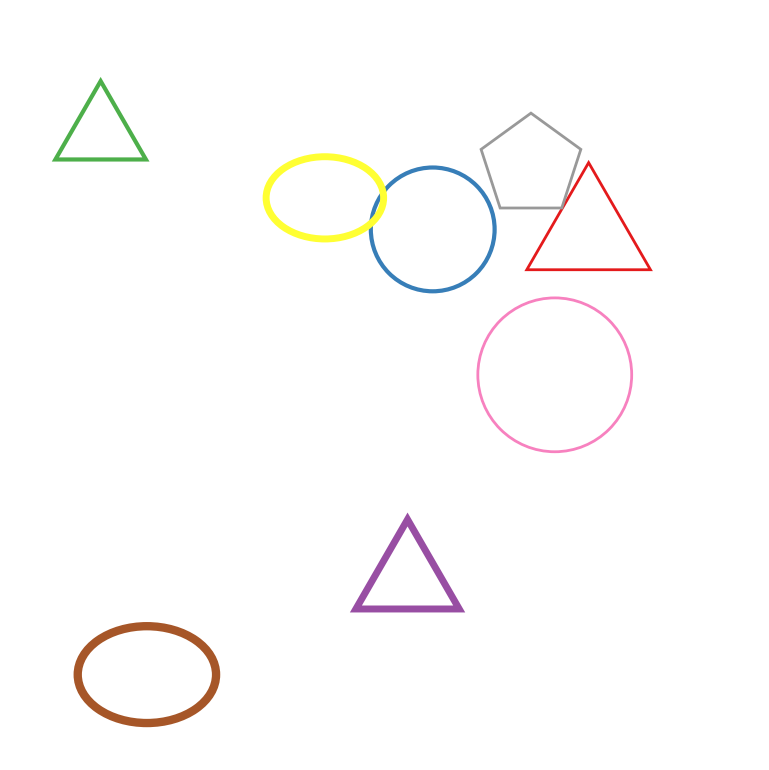[{"shape": "triangle", "thickness": 1, "radius": 0.46, "center": [0.764, 0.696]}, {"shape": "circle", "thickness": 1.5, "radius": 0.4, "center": [0.562, 0.702]}, {"shape": "triangle", "thickness": 1.5, "radius": 0.34, "center": [0.131, 0.827]}, {"shape": "triangle", "thickness": 2.5, "radius": 0.39, "center": [0.529, 0.248]}, {"shape": "oval", "thickness": 2.5, "radius": 0.38, "center": [0.422, 0.743]}, {"shape": "oval", "thickness": 3, "radius": 0.45, "center": [0.191, 0.124]}, {"shape": "circle", "thickness": 1, "radius": 0.5, "center": [0.72, 0.513]}, {"shape": "pentagon", "thickness": 1, "radius": 0.34, "center": [0.69, 0.785]}]